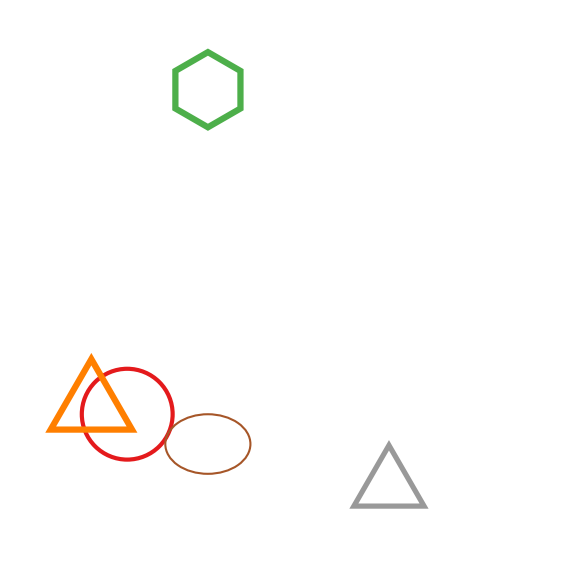[{"shape": "circle", "thickness": 2, "radius": 0.39, "center": [0.22, 0.282]}, {"shape": "hexagon", "thickness": 3, "radius": 0.33, "center": [0.36, 0.844]}, {"shape": "triangle", "thickness": 3, "radius": 0.41, "center": [0.158, 0.296]}, {"shape": "oval", "thickness": 1, "radius": 0.37, "center": [0.36, 0.23]}, {"shape": "triangle", "thickness": 2.5, "radius": 0.35, "center": [0.674, 0.158]}]